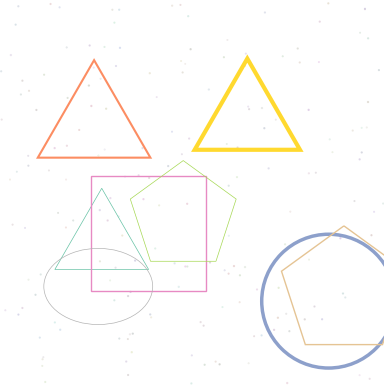[{"shape": "triangle", "thickness": 0.5, "radius": 0.7, "center": [0.264, 0.37]}, {"shape": "triangle", "thickness": 1.5, "radius": 0.84, "center": [0.244, 0.675]}, {"shape": "circle", "thickness": 2.5, "radius": 0.87, "center": [0.854, 0.218]}, {"shape": "square", "thickness": 1, "radius": 0.75, "center": [0.385, 0.394]}, {"shape": "pentagon", "thickness": 0.5, "radius": 0.72, "center": [0.476, 0.438]}, {"shape": "triangle", "thickness": 3, "radius": 0.79, "center": [0.642, 0.69]}, {"shape": "pentagon", "thickness": 1, "radius": 0.85, "center": [0.893, 0.243]}, {"shape": "oval", "thickness": 0.5, "radius": 0.71, "center": [0.255, 0.256]}]